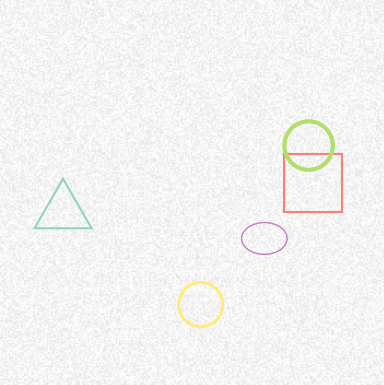[{"shape": "triangle", "thickness": 1.5, "radius": 0.43, "center": [0.164, 0.45]}, {"shape": "square", "thickness": 1.5, "radius": 0.38, "center": [0.812, 0.524]}, {"shape": "circle", "thickness": 3, "radius": 0.31, "center": [0.802, 0.622]}, {"shape": "oval", "thickness": 1, "radius": 0.3, "center": [0.687, 0.381]}, {"shape": "circle", "thickness": 2, "radius": 0.29, "center": [0.521, 0.209]}]